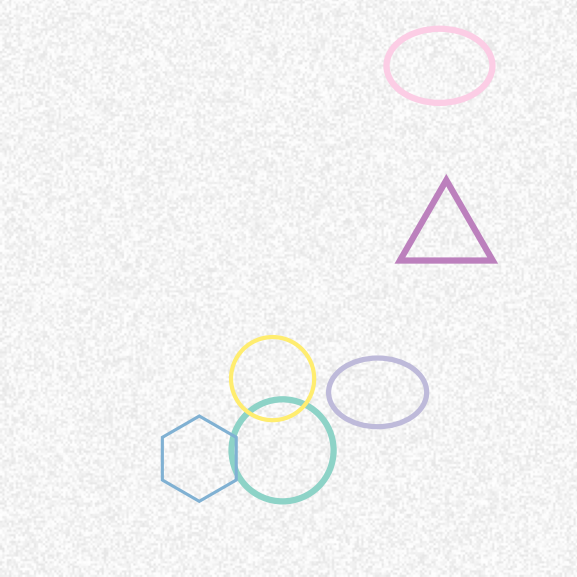[{"shape": "circle", "thickness": 3, "radius": 0.44, "center": [0.489, 0.219]}, {"shape": "oval", "thickness": 2.5, "radius": 0.42, "center": [0.654, 0.32]}, {"shape": "hexagon", "thickness": 1.5, "radius": 0.37, "center": [0.345, 0.205]}, {"shape": "oval", "thickness": 3, "radius": 0.46, "center": [0.761, 0.885]}, {"shape": "triangle", "thickness": 3, "radius": 0.46, "center": [0.773, 0.594]}, {"shape": "circle", "thickness": 2, "radius": 0.36, "center": [0.472, 0.344]}]